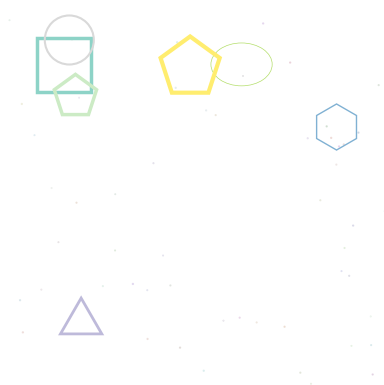[{"shape": "square", "thickness": 2.5, "radius": 0.35, "center": [0.165, 0.831]}, {"shape": "triangle", "thickness": 2, "radius": 0.31, "center": [0.211, 0.164]}, {"shape": "hexagon", "thickness": 1, "radius": 0.3, "center": [0.874, 0.67]}, {"shape": "oval", "thickness": 0.5, "radius": 0.4, "center": [0.627, 0.833]}, {"shape": "circle", "thickness": 1.5, "radius": 0.32, "center": [0.18, 0.896]}, {"shape": "pentagon", "thickness": 2.5, "radius": 0.29, "center": [0.196, 0.749]}, {"shape": "pentagon", "thickness": 3, "radius": 0.4, "center": [0.494, 0.825]}]